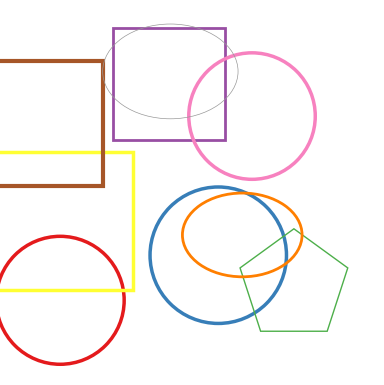[{"shape": "circle", "thickness": 2.5, "radius": 0.83, "center": [0.156, 0.22]}, {"shape": "circle", "thickness": 2.5, "radius": 0.89, "center": [0.567, 0.337]}, {"shape": "pentagon", "thickness": 1, "radius": 0.74, "center": [0.763, 0.259]}, {"shape": "square", "thickness": 2, "radius": 0.73, "center": [0.44, 0.782]}, {"shape": "oval", "thickness": 2, "radius": 0.78, "center": [0.629, 0.39]}, {"shape": "square", "thickness": 2.5, "radius": 0.9, "center": [0.166, 0.426]}, {"shape": "square", "thickness": 3, "radius": 0.82, "center": [0.105, 0.679]}, {"shape": "circle", "thickness": 2.5, "radius": 0.82, "center": [0.655, 0.699]}, {"shape": "oval", "thickness": 0.5, "radius": 0.88, "center": [0.442, 0.815]}]